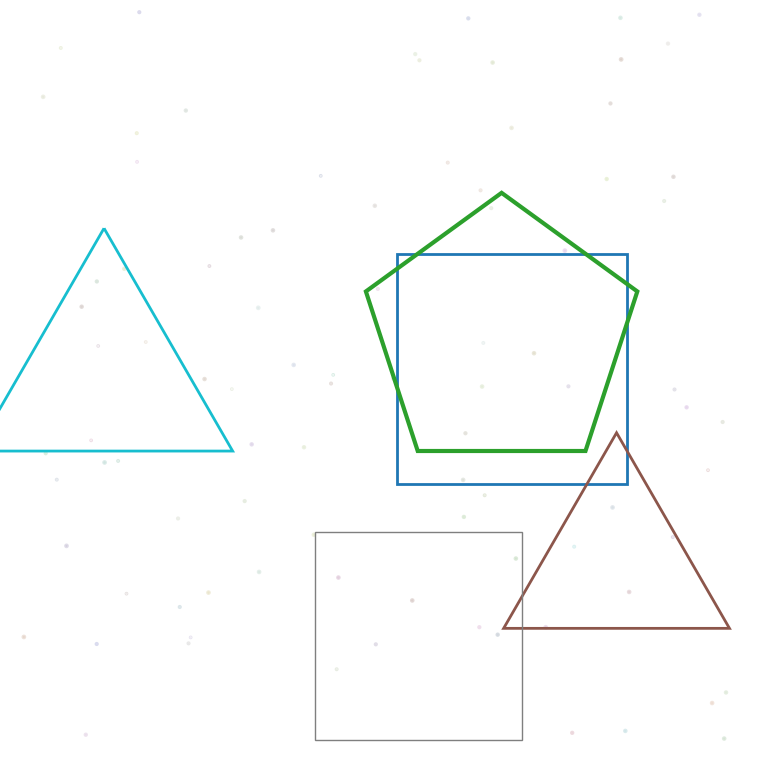[{"shape": "square", "thickness": 1, "radius": 0.75, "center": [0.665, 0.521]}, {"shape": "pentagon", "thickness": 1.5, "radius": 0.93, "center": [0.651, 0.564]}, {"shape": "triangle", "thickness": 1, "radius": 0.85, "center": [0.801, 0.269]}, {"shape": "square", "thickness": 0.5, "radius": 0.68, "center": [0.543, 0.174]}, {"shape": "triangle", "thickness": 1, "radius": 0.96, "center": [0.135, 0.511]}]